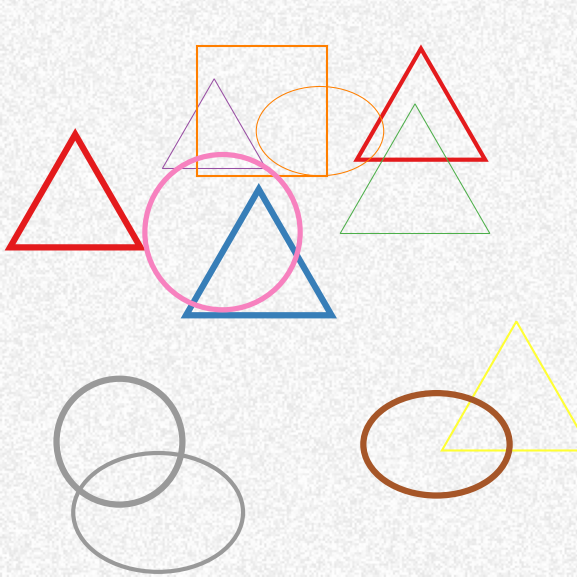[{"shape": "triangle", "thickness": 3, "radius": 0.65, "center": [0.13, 0.636]}, {"shape": "triangle", "thickness": 2, "radius": 0.64, "center": [0.729, 0.787]}, {"shape": "triangle", "thickness": 3, "radius": 0.73, "center": [0.448, 0.526]}, {"shape": "triangle", "thickness": 0.5, "radius": 0.75, "center": [0.719, 0.67]}, {"shape": "triangle", "thickness": 0.5, "radius": 0.52, "center": [0.371, 0.759]}, {"shape": "oval", "thickness": 0.5, "radius": 0.55, "center": [0.554, 0.772]}, {"shape": "square", "thickness": 1, "radius": 0.56, "center": [0.453, 0.807]}, {"shape": "triangle", "thickness": 1, "radius": 0.74, "center": [0.894, 0.294]}, {"shape": "oval", "thickness": 3, "radius": 0.63, "center": [0.756, 0.23]}, {"shape": "circle", "thickness": 2.5, "radius": 0.67, "center": [0.385, 0.597]}, {"shape": "circle", "thickness": 3, "radius": 0.54, "center": [0.207, 0.234]}, {"shape": "oval", "thickness": 2, "radius": 0.74, "center": [0.274, 0.112]}]